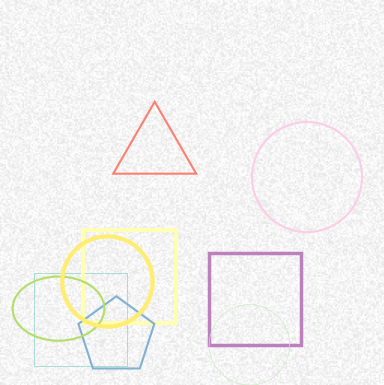[{"shape": "square", "thickness": 0.5, "radius": 0.6, "center": [0.209, 0.171]}, {"shape": "square", "thickness": 3, "radius": 0.6, "center": [0.335, 0.281]}, {"shape": "triangle", "thickness": 1.5, "radius": 0.62, "center": [0.402, 0.611]}, {"shape": "pentagon", "thickness": 1.5, "radius": 0.52, "center": [0.302, 0.127]}, {"shape": "oval", "thickness": 1.5, "radius": 0.6, "center": [0.152, 0.198]}, {"shape": "circle", "thickness": 1.5, "radius": 0.71, "center": [0.797, 0.54]}, {"shape": "square", "thickness": 2.5, "radius": 0.6, "center": [0.662, 0.223]}, {"shape": "circle", "thickness": 0.5, "radius": 0.52, "center": [0.648, 0.104]}, {"shape": "circle", "thickness": 3, "radius": 0.59, "center": [0.279, 0.269]}]